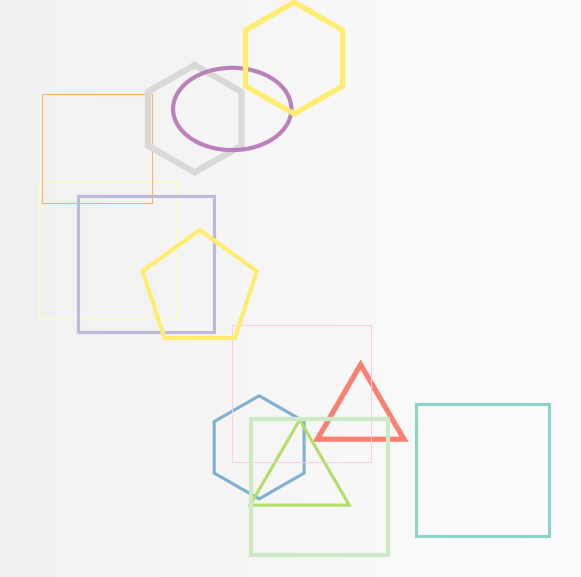[{"shape": "square", "thickness": 1.5, "radius": 0.57, "center": [0.83, 0.186]}, {"shape": "square", "thickness": 0.5, "radius": 0.6, "center": [0.185, 0.567]}, {"shape": "square", "thickness": 1.5, "radius": 0.59, "center": [0.251, 0.542]}, {"shape": "triangle", "thickness": 2.5, "radius": 0.43, "center": [0.62, 0.282]}, {"shape": "hexagon", "thickness": 1.5, "radius": 0.45, "center": [0.446, 0.225]}, {"shape": "square", "thickness": 0.5, "radius": 0.47, "center": [0.166, 0.741]}, {"shape": "triangle", "thickness": 1.5, "radius": 0.49, "center": [0.516, 0.174]}, {"shape": "square", "thickness": 0.5, "radius": 0.59, "center": [0.519, 0.318]}, {"shape": "hexagon", "thickness": 3, "radius": 0.46, "center": [0.335, 0.794]}, {"shape": "oval", "thickness": 2, "radius": 0.51, "center": [0.399, 0.81]}, {"shape": "square", "thickness": 2, "radius": 0.59, "center": [0.55, 0.156]}, {"shape": "pentagon", "thickness": 2, "radius": 0.52, "center": [0.344, 0.498]}, {"shape": "hexagon", "thickness": 2.5, "radius": 0.48, "center": [0.506, 0.899]}]